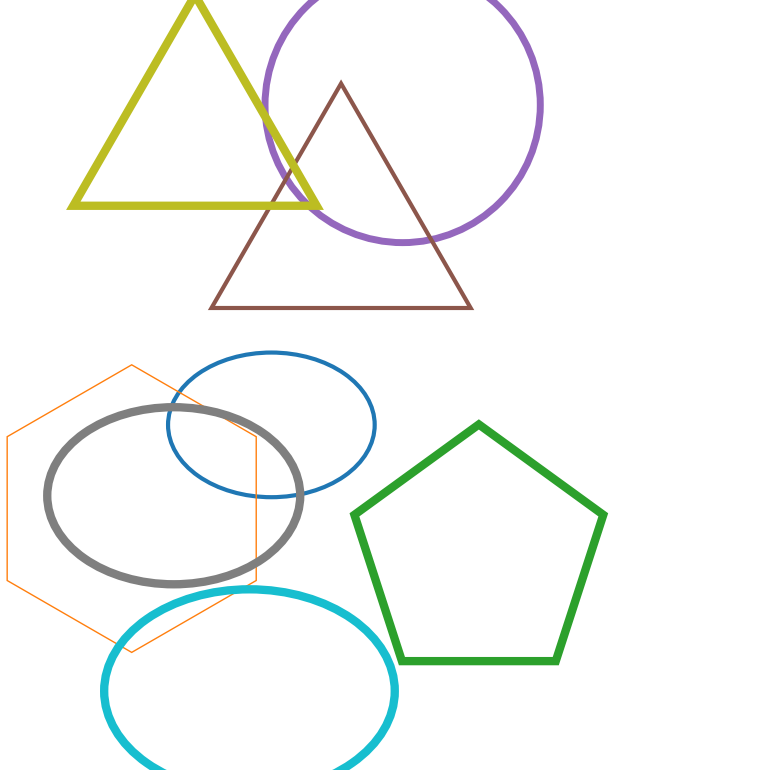[{"shape": "oval", "thickness": 1.5, "radius": 0.67, "center": [0.352, 0.448]}, {"shape": "hexagon", "thickness": 0.5, "radius": 0.93, "center": [0.171, 0.339]}, {"shape": "pentagon", "thickness": 3, "radius": 0.85, "center": [0.622, 0.279]}, {"shape": "circle", "thickness": 2.5, "radius": 0.89, "center": [0.523, 0.864]}, {"shape": "triangle", "thickness": 1.5, "radius": 0.97, "center": [0.443, 0.697]}, {"shape": "oval", "thickness": 3, "radius": 0.82, "center": [0.226, 0.356]}, {"shape": "triangle", "thickness": 3, "radius": 0.91, "center": [0.253, 0.824]}, {"shape": "oval", "thickness": 3, "radius": 0.94, "center": [0.324, 0.103]}]